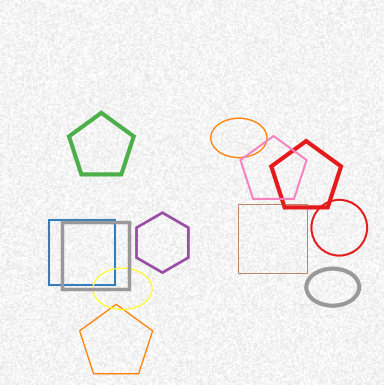[{"shape": "pentagon", "thickness": 3, "radius": 0.48, "center": [0.795, 0.538]}, {"shape": "circle", "thickness": 1.5, "radius": 0.36, "center": [0.881, 0.409]}, {"shape": "square", "thickness": 1.5, "radius": 0.43, "center": [0.214, 0.344]}, {"shape": "pentagon", "thickness": 3, "radius": 0.44, "center": [0.263, 0.618]}, {"shape": "hexagon", "thickness": 2, "radius": 0.39, "center": [0.422, 0.37]}, {"shape": "oval", "thickness": 1, "radius": 0.36, "center": [0.62, 0.642]}, {"shape": "pentagon", "thickness": 1, "radius": 0.5, "center": [0.302, 0.11]}, {"shape": "oval", "thickness": 1, "radius": 0.38, "center": [0.318, 0.25]}, {"shape": "square", "thickness": 0.5, "radius": 0.45, "center": [0.708, 0.38]}, {"shape": "pentagon", "thickness": 1.5, "radius": 0.45, "center": [0.71, 0.556]}, {"shape": "square", "thickness": 2.5, "radius": 0.44, "center": [0.248, 0.335]}, {"shape": "oval", "thickness": 3, "radius": 0.34, "center": [0.864, 0.254]}]